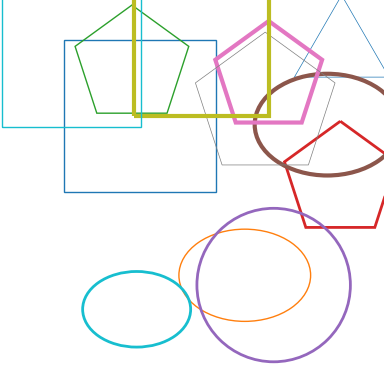[{"shape": "triangle", "thickness": 0.5, "radius": 0.71, "center": [0.887, 0.871]}, {"shape": "square", "thickness": 1, "radius": 0.99, "center": [0.364, 0.699]}, {"shape": "oval", "thickness": 1, "radius": 0.86, "center": [0.636, 0.285]}, {"shape": "pentagon", "thickness": 1, "radius": 0.78, "center": [0.343, 0.832]}, {"shape": "pentagon", "thickness": 2, "radius": 0.76, "center": [0.884, 0.533]}, {"shape": "circle", "thickness": 2, "radius": 1.0, "center": [0.711, 0.26]}, {"shape": "oval", "thickness": 3, "radius": 0.94, "center": [0.85, 0.676]}, {"shape": "pentagon", "thickness": 3, "radius": 0.73, "center": [0.698, 0.8]}, {"shape": "pentagon", "thickness": 0.5, "radius": 0.95, "center": [0.689, 0.726]}, {"shape": "square", "thickness": 3, "radius": 0.88, "center": [0.522, 0.873]}, {"shape": "oval", "thickness": 2, "radius": 0.7, "center": [0.355, 0.197]}, {"shape": "square", "thickness": 1, "radius": 0.9, "center": [0.186, 0.85]}]